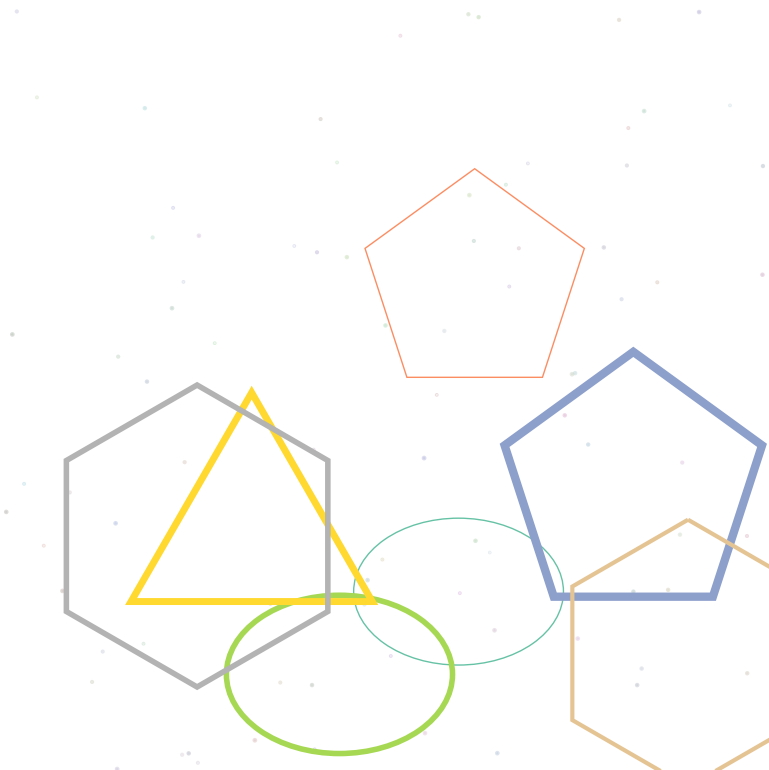[{"shape": "oval", "thickness": 0.5, "radius": 0.68, "center": [0.596, 0.232]}, {"shape": "pentagon", "thickness": 0.5, "radius": 0.75, "center": [0.616, 0.631]}, {"shape": "pentagon", "thickness": 3, "radius": 0.88, "center": [0.822, 0.367]}, {"shape": "oval", "thickness": 2, "radius": 0.73, "center": [0.441, 0.124]}, {"shape": "triangle", "thickness": 2.5, "radius": 0.9, "center": [0.327, 0.309]}, {"shape": "hexagon", "thickness": 1.5, "radius": 0.87, "center": [0.894, 0.152]}, {"shape": "hexagon", "thickness": 2, "radius": 0.98, "center": [0.256, 0.304]}]